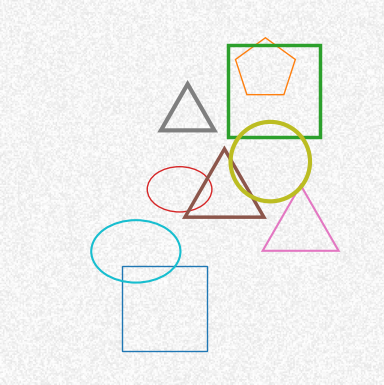[{"shape": "square", "thickness": 1, "radius": 0.55, "center": [0.427, 0.199]}, {"shape": "pentagon", "thickness": 1, "radius": 0.41, "center": [0.689, 0.82]}, {"shape": "square", "thickness": 2.5, "radius": 0.59, "center": [0.712, 0.764]}, {"shape": "oval", "thickness": 1, "radius": 0.42, "center": [0.466, 0.508]}, {"shape": "triangle", "thickness": 2.5, "radius": 0.59, "center": [0.583, 0.495]}, {"shape": "triangle", "thickness": 1.5, "radius": 0.57, "center": [0.781, 0.406]}, {"shape": "triangle", "thickness": 3, "radius": 0.4, "center": [0.487, 0.701]}, {"shape": "circle", "thickness": 3, "radius": 0.52, "center": [0.702, 0.58]}, {"shape": "oval", "thickness": 1.5, "radius": 0.58, "center": [0.353, 0.347]}]